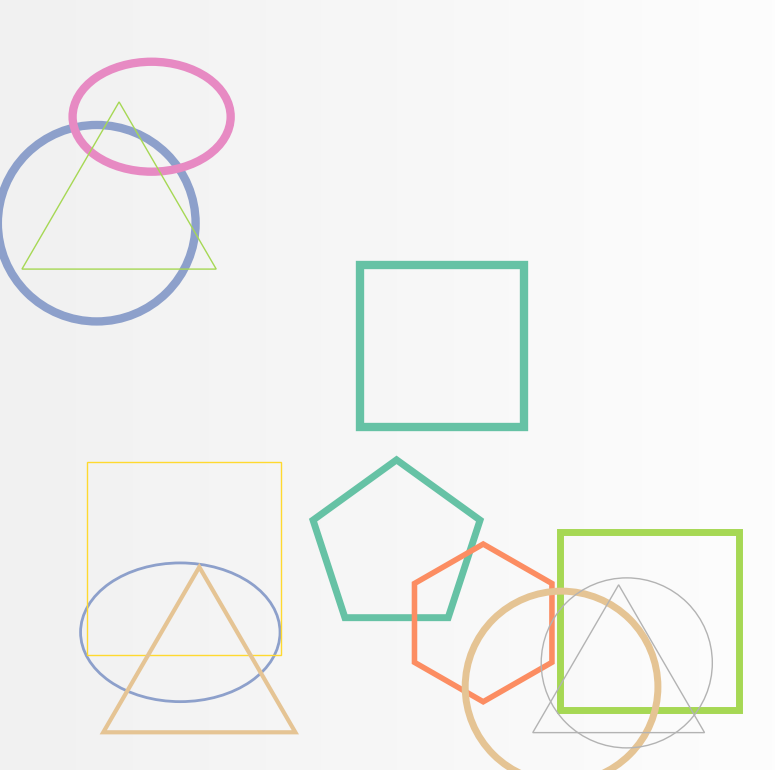[{"shape": "pentagon", "thickness": 2.5, "radius": 0.57, "center": [0.512, 0.289]}, {"shape": "square", "thickness": 3, "radius": 0.53, "center": [0.57, 0.551]}, {"shape": "hexagon", "thickness": 2, "radius": 0.51, "center": [0.623, 0.191]}, {"shape": "oval", "thickness": 1, "radius": 0.64, "center": [0.233, 0.179]}, {"shape": "circle", "thickness": 3, "radius": 0.64, "center": [0.125, 0.71]}, {"shape": "oval", "thickness": 3, "radius": 0.51, "center": [0.196, 0.848]}, {"shape": "triangle", "thickness": 0.5, "radius": 0.72, "center": [0.154, 0.723]}, {"shape": "square", "thickness": 2.5, "radius": 0.58, "center": [0.838, 0.193]}, {"shape": "square", "thickness": 0.5, "radius": 0.63, "center": [0.237, 0.275]}, {"shape": "triangle", "thickness": 1.5, "radius": 0.72, "center": [0.257, 0.121]}, {"shape": "circle", "thickness": 2.5, "radius": 0.62, "center": [0.725, 0.108]}, {"shape": "triangle", "thickness": 0.5, "radius": 0.64, "center": [0.798, 0.113]}, {"shape": "circle", "thickness": 0.5, "radius": 0.55, "center": [0.809, 0.139]}]